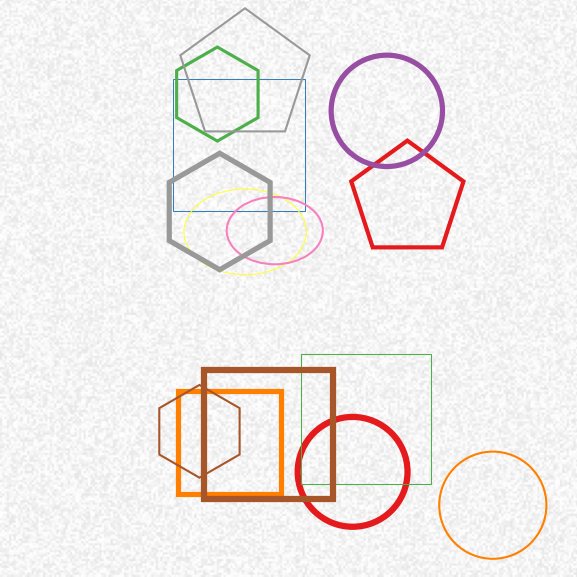[{"shape": "pentagon", "thickness": 2, "radius": 0.51, "center": [0.705, 0.653]}, {"shape": "circle", "thickness": 3, "radius": 0.48, "center": [0.611, 0.182]}, {"shape": "square", "thickness": 0.5, "radius": 0.57, "center": [0.414, 0.748]}, {"shape": "hexagon", "thickness": 1.5, "radius": 0.41, "center": [0.376, 0.836]}, {"shape": "square", "thickness": 0.5, "radius": 0.56, "center": [0.634, 0.274]}, {"shape": "circle", "thickness": 2.5, "radius": 0.48, "center": [0.67, 0.807]}, {"shape": "circle", "thickness": 1, "radius": 0.46, "center": [0.853, 0.124]}, {"shape": "square", "thickness": 2.5, "radius": 0.45, "center": [0.398, 0.233]}, {"shape": "oval", "thickness": 0.5, "radius": 0.53, "center": [0.424, 0.598]}, {"shape": "square", "thickness": 3, "radius": 0.56, "center": [0.465, 0.247]}, {"shape": "hexagon", "thickness": 1, "radius": 0.4, "center": [0.345, 0.252]}, {"shape": "oval", "thickness": 1, "radius": 0.42, "center": [0.476, 0.6]}, {"shape": "hexagon", "thickness": 2.5, "radius": 0.5, "center": [0.38, 0.633]}, {"shape": "pentagon", "thickness": 1, "radius": 0.59, "center": [0.424, 0.867]}]